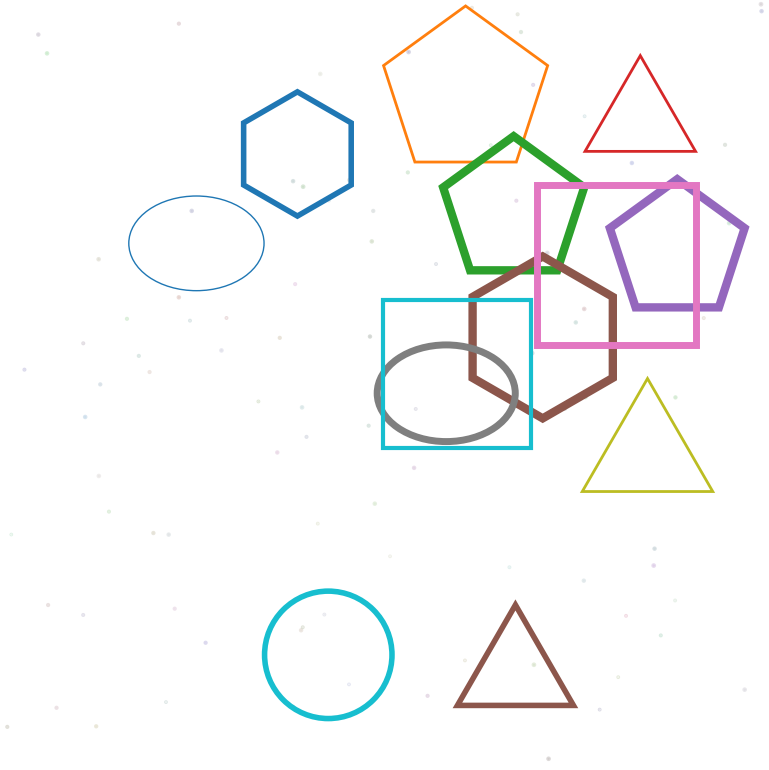[{"shape": "hexagon", "thickness": 2, "radius": 0.4, "center": [0.386, 0.8]}, {"shape": "oval", "thickness": 0.5, "radius": 0.44, "center": [0.255, 0.684]}, {"shape": "pentagon", "thickness": 1, "radius": 0.56, "center": [0.605, 0.88]}, {"shape": "pentagon", "thickness": 3, "radius": 0.48, "center": [0.667, 0.727]}, {"shape": "triangle", "thickness": 1, "radius": 0.41, "center": [0.832, 0.845]}, {"shape": "pentagon", "thickness": 3, "radius": 0.46, "center": [0.88, 0.675]}, {"shape": "triangle", "thickness": 2, "radius": 0.43, "center": [0.669, 0.127]}, {"shape": "hexagon", "thickness": 3, "radius": 0.53, "center": [0.705, 0.562]}, {"shape": "square", "thickness": 2.5, "radius": 0.52, "center": [0.801, 0.656]}, {"shape": "oval", "thickness": 2.5, "radius": 0.45, "center": [0.58, 0.489]}, {"shape": "triangle", "thickness": 1, "radius": 0.49, "center": [0.841, 0.411]}, {"shape": "square", "thickness": 1.5, "radius": 0.48, "center": [0.593, 0.514]}, {"shape": "circle", "thickness": 2, "radius": 0.41, "center": [0.426, 0.15]}]